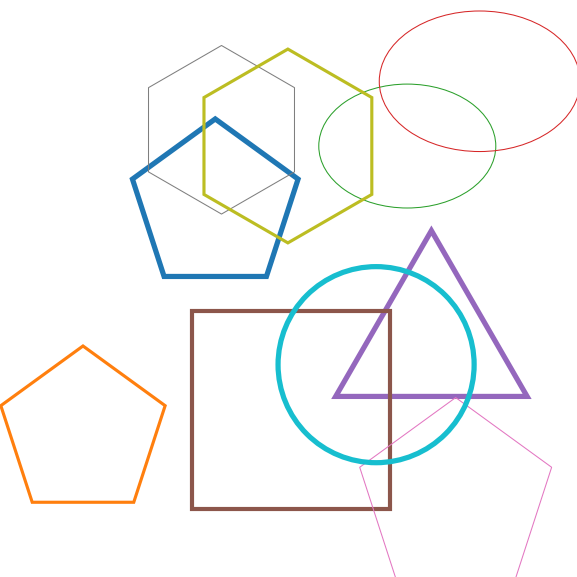[{"shape": "pentagon", "thickness": 2.5, "radius": 0.75, "center": [0.373, 0.642]}, {"shape": "pentagon", "thickness": 1.5, "radius": 0.75, "center": [0.144, 0.25]}, {"shape": "oval", "thickness": 0.5, "radius": 0.77, "center": [0.705, 0.746]}, {"shape": "oval", "thickness": 0.5, "radius": 0.87, "center": [0.831, 0.858]}, {"shape": "triangle", "thickness": 2.5, "radius": 0.96, "center": [0.747, 0.408]}, {"shape": "square", "thickness": 2, "radius": 0.86, "center": [0.504, 0.29]}, {"shape": "pentagon", "thickness": 0.5, "radius": 0.87, "center": [0.789, 0.136]}, {"shape": "hexagon", "thickness": 0.5, "radius": 0.73, "center": [0.384, 0.774]}, {"shape": "hexagon", "thickness": 1.5, "radius": 0.84, "center": [0.499, 0.746]}, {"shape": "circle", "thickness": 2.5, "radius": 0.85, "center": [0.651, 0.368]}]